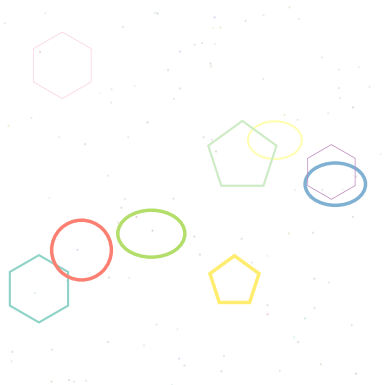[{"shape": "hexagon", "thickness": 1.5, "radius": 0.44, "center": [0.101, 0.25]}, {"shape": "oval", "thickness": 1.5, "radius": 0.35, "center": [0.714, 0.636]}, {"shape": "circle", "thickness": 2.5, "radius": 0.39, "center": [0.212, 0.35]}, {"shape": "oval", "thickness": 2.5, "radius": 0.39, "center": [0.871, 0.522]}, {"shape": "oval", "thickness": 2.5, "radius": 0.44, "center": [0.393, 0.393]}, {"shape": "hexagon", "thickness": 0.5, "radius": 0.43, "center": [0.162, 0.83]}, {"shape": "hexagon", "thickness": 0.5, "radius": 0.36, "center": [0.861, 0.553]}, {"shape": "pentagon", "thickness": 1.5, "radius": 0.47, "center": [0.63, 0.593]}, {"shape": "pentagon", "thickness": 2.5, "radius": 0.34, "center": [0.609, 0.269]}]